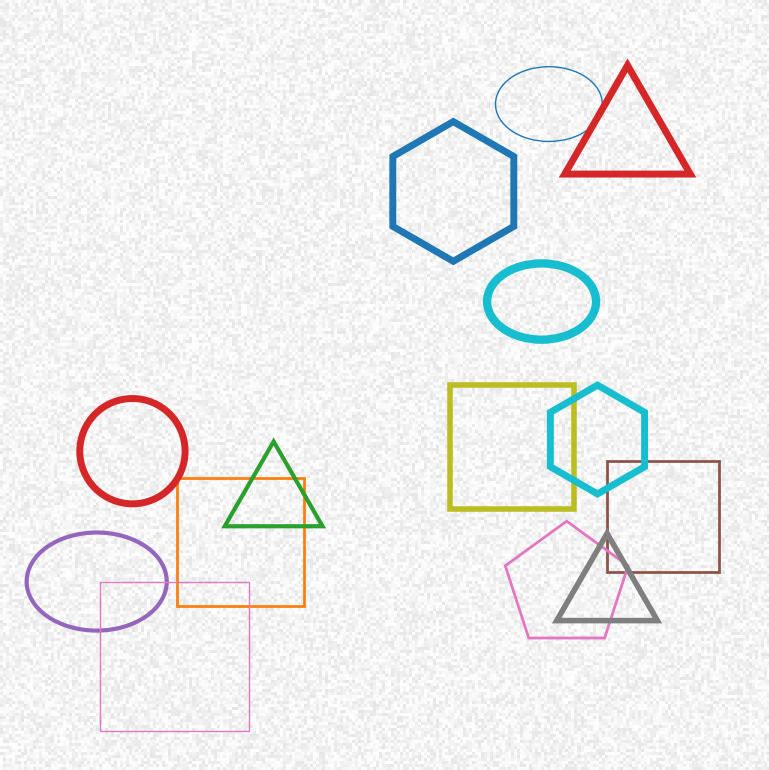[{"shape": "hexagon", "thickness": 2.5, "radius": 0.45, "center": [0.589, 0.751]}, {"shape": "oval", "thickness": 0.5, "radius": 0.35, "center": [0.713, 0.865]}, {"shape": "square", "thickness": 1, "radius": 0.41, "center": [0.312, 0.296]}, {"shape": "triangle", "thickness": 1.5, "radius": 0.37, "center": [0.355, 0.353]}, {"shape": "circle", "thickness": 2.5, "radius": 0.34, "center": [0.172, 0.414]}, {"shape": "triangle", "thickness": 2.5, "radius": 0.47, "center": [0.815, 0.821]}, {"shape": "oval", "thickness": 1.5, "radius": 0.45, "center": [0.126, 0.245]}, {"shape": "square", "thickness": 1, "radius": 0.36, "center": [0.861, 0.329]}, {"shape": "pentagon", "thickness": 1, "radius": 0.42, "center": [0.736, 0.239]}, {"shape": "square", "thickness": 0.5, "radius": 0.48, "center": [0.226, 0.147]}, {"shape": "triangle", "thickness": 2, "radius": 0.38, "center": [0.788, 0.232]}, {"shape": "square", "thickness": 2, "radius": 0.4, "center": [0.665, 0.419]}, {"shape": "oval", "thickness": 3, "radius": 0.35, "center": [0.703, 0.608]}, {"shape": "hexagon", "thickness": 2.5, "radius": 0.35, "center": [0.776, 0.429]}]